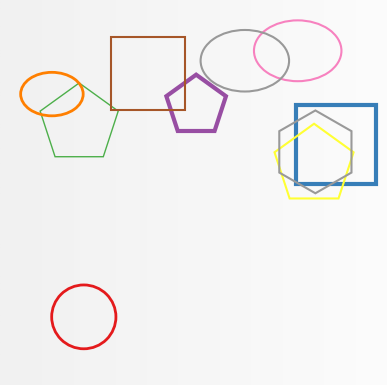[{"shape": "circle", "thickness": 2, "radius": 0.41, "center": [0.216, 0.177]}, {"shape": "square", "thickness": 3, "radius": 0.51, "center": [0.866, 0.625]}, {"shape": "pentagon", "thickness": 1, "radius": 0.53, "center": [0.204, 0.679]}, {"shape": "pentagon", "thickness": 3, "radius": 0.4, "center": [0.506, 0.725]}, {"shape": "oval", "thickness": 2, "radius": 0.4, "center": [0.134, 0.756]}, {"shape": "pentagon", "thickness": 1.5, "radius": 0.54, "center": [0.81, 0.571]}, {"shape": "square", "thickness": 1.5, "radius": 0.48, "center": [0.381, 0.809]}, {"shape": "oval", "thickness": 1.5, "radius": 0.56, "center": [0.768, 0.868]}, {"shape": "oval", "thickness": 1.5, "radius": 0.57, "center": [0.632, 0.842]}, {"shape": "hexagon", "thickness": 1.5, "radius": 0.54, "center": [0.814, 0.606]}]